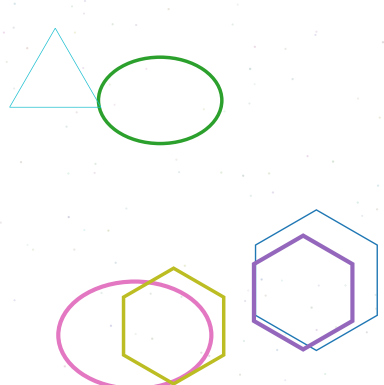[{"shape": "hexagon", "thickness": 1, "radius": 0.91, "center": [0.822, 0.272]}, {"shape": "oval", "thickness": 2.5, "radius": 0.8, "center": [0.416, 0.739]}, {"shape": "hexagon", "thickness": 3, "radius": 0.74, "center": [0.787, 0.24]}, {"shape": "oval", "thickness": 3, "radius": 0.99, "center": [0.35, 0.13]}, {"shape": "hexagon", "thickness": 2.5, "radius": 0.75, "center": [0.451, 0.153]}, {"shape": "triangle", "thickness": 0.5, "radius": 0.68, "center": [0.144, 0.79]}]